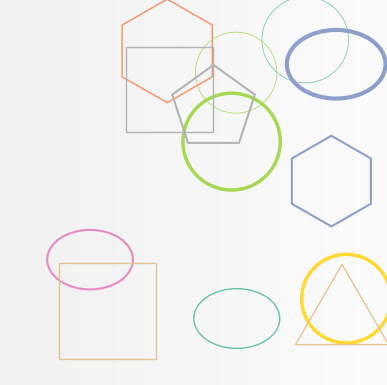[{"shape": "oval", "thickness": 1, "radius": 0.55, "center": [0.611, 0.173]}, {"shape": "circle", "thickness": 0.5, "radius": 0.56, "center": [0.788, 0.896]}, {"shape": "hexagon", "thickness": 1, "radius": 0.67, "center": [0.432, 0.868]}, {"shape": "oval", "thickness": 3, "radius": 0.64, "center": [0.868, 0.833]}, {"shape": "hexagon", "thickness": 1.5, "radius": 0.59, "center": [0.855, 0.53]}, {"shape": "oval", "thickness": 1.5, "radius": 0.55, "center": [0.232, 0.326]}, {"shape": "circle", "thickness": 2.5, "radius": 0.63, "center": [0.598, 0.632]}, {"shape": "circle", "thickness": 0.5, "radius": 0.53, "center": [0.609, 0.811]}, {"shape": "circle", "thickness": 2.5, "radius": 0.58, "center": [0.894, 0.224]}, {"shape": "square", "thickness": 1, "radius": 0.62, "center": [0.277, 0.192]}, {"shape": "triangle", "thickness": 1, "radius": 0.69, "center": [0.883, 0.174]}, {"shape": "pentagon", "thickness": 1.5, "radius": 0.56, "center": [0.551, 0.719]}, {"shape": "square", "thickness": 1, "radius": 0.56, "center": [0.437, 0.768]}]